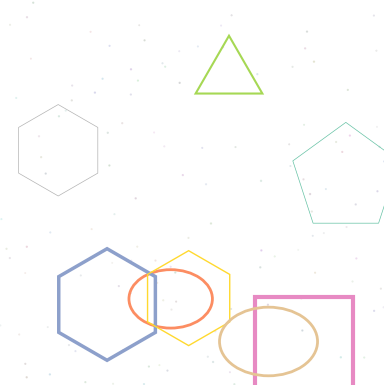[{"shape": "pentagon", "thickness": 0.5, "radius": 0.72, "center": [0.898, 0.537]}, {"shape": "oval", "thickness": 2, "radius": 0.54, "center": [0.443, 0.224]}, {"shape": "hexagon", "thickness": 2.5, "radius": 0.72, "center": [0.278, 0.209]}, {"shape": "square", "thickness": 3, "radius": 0.63, "center": [0.789, 0.102]}, {"shape": "triangle", "thickness": 1.5, "radius": 0.5, "center": [0.595, 0.807]}, {"shape": "hexagon", "thickness": 1, "radius": 0.62, "center": [0.49, 0.226]}, {"shape": "oval", "thickness": 2, "radius": 0.64, "center": [0.697, 0.113]}, {"shape": "hexagon", "thickness": 0.5, "radius": 0.59, "center": [0.151, 0.61]}]